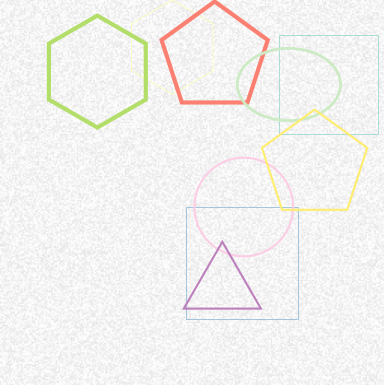[{"shape": "square", "thickness": 0.5, "radius": 0.64, "center": [0.852, 0.78]}, {"shape": "hexagon", "thickness": 0.5, "radius": 0.61, "center": [0.448, 0.878]}, {"shape": "pentagon", "thickness": 3, "radius": 0.72, "center": [0.558, 0.851]}, {"shape": "square", "thickness": 0.5, "radius": 0.72, "center": [0.628, 0.317]}, {"shape": "hexagon", "thickness": 3, "radius": 0.73, "center": [0.253, 0.814]}, {"shape": "circle", "thickness": 1.5, "radius": 0.64, "center": [0.633, 0.462]}, {"shape": "triangle", "thickness": 1.5, "radius": 0.58, "center": [0.578, 0.256]}, {"shape": "oval", "thickness": 2, "radius": 0.67, "center": [0.75, 0.781]}, {"shape": "pentagon", "thickness": 1.5, "radius": 0.72, "center": [0.817, 0.571]}]